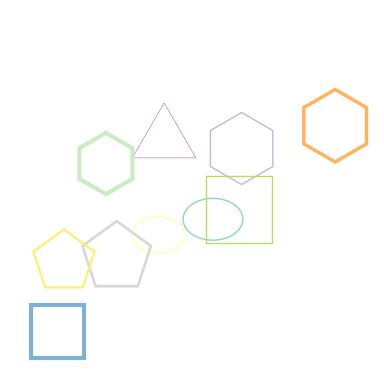[{"shape": "oval", "thickness": 1, "radius": 0.39, "center": [0.553, 0.43]}, {"shape": "oval", "thickness": 1, "radius": 0.34, "center": [0.412, 0.39]}, {"shape": "hexagon", "thickness": 1, "radius": 0.47, "center": [0.628, 0.614]}, {"shape": "square", "thickness": 3, "radius": 0.34, "center": [0.149, 0.138]}, {"shape": "hexagon", "thickness": 2.5, "radius": 0.47, "center": [0.871, 0.673]}, {"shape": "square", "thickness": 1, "radius": 0.43, "center": [0.62, 0.456]}, {"shape": "pentagon", "thickness": 2, "radius": 0.47, "center": [0.303, 0.332]}, {"shape": "triangle", "thickness": 0.5, "radius": 0.48, "center": [0.426, 0.638]}, {"shape": "hexagon", "thickness": 3, "radius": 0.4, "center": [0.275, 0.575]}, {"shape": "pentagon", "thickness": 1.5, "radius": 0.42, "center": [0.166, 0.321]}]